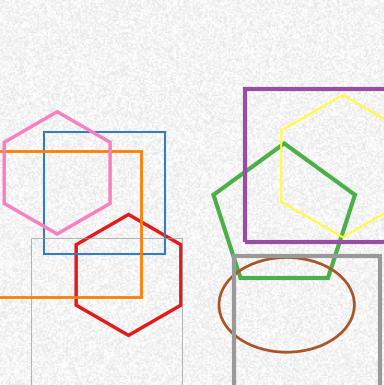[{"shape": "hexagon", "thickness": 2.5, "radius": 0.78, "center": [0.334, 0.286]}, {"shape": "square", "thickness": 1.5, "radius": 0.79, "center": [0.272, 0.498]}, {"shape": "pentagon", "thickness": 3, "radius": 0.97, "center": [0.738, 0.434]}, {"shape": "square", "thickness": 3, "radius": 0.99, "center": [0.835, 0.57]}, {"shape": "square", "thickness": 2, "radius": 0.95, "center": [0.176, 0.418]}, {"shape": "hexagon", "thickness": 1.5, "radius": 0.92, "center": [0.89, 0.569]}, {"shape": "oval", "thickness": 2, "radius": 0.88, "center": [0.745, 0.208]}, {"shape": "hexagon", "thickness": 2.5, "radius": 0.79, "center": [0.148, 0.551]}, {"shape": "square", "thickness": 0.5, "radius": 0.98, "center": [0.276, 0.185]}, {"shape": "square", "thickness": 3, "radius": 0.95, "center": [0.798, 0.145]}]